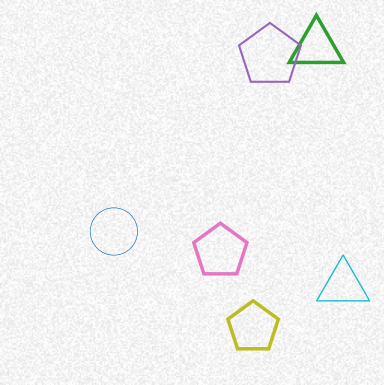[{"shape": "circle", "thickness": 0.5, "radius": 0.31, "center": [0.296, 0.399]}, {"shape": "triangle", "thickness": 2.5, "radius": 0.41, "center": [0.822, 0.879]}, {"shape": "pentagon", "thickness": 1.5, "radius": 0.42, "center": [0.701, 0.856]}, {"shape": "pentagon", "thickness": 2.5, "radius": 0.36, "center": [0.572, 0.348]}, {"shape": "pentagon", "thickness": 2.5, "radius": 0.34, "center": [0.657, 0.15]}, {"shape": "triangle", "thickness": 1, "radius": 0.4, "center": [0.891, 0.258]}]